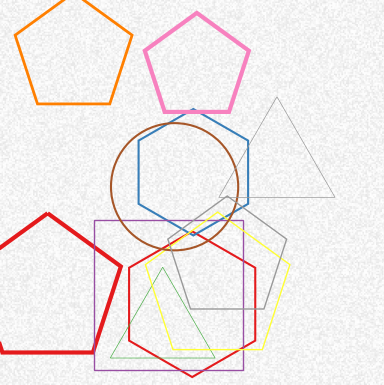[{"shape": "hexagon", "thickness": 1.5, "radius": 0.95, "center": [0.499, 0.21]}, {"shape": "pentagon", "thickness": 3, "radius": 1.0, "center": [0.124, 0.246]}, {"shape": "hexagon", "thickness": 1.5, "radius": 0.82, "center": [0.502, 0.553]}, {"shape": "triangle", "thickness": 0.5, "radius": 0.79, "center": [0.423, 0.149]}, {"shape": "square", "thickness": 1, "radius": 0.97, "center": [0.438, 0.234]}, {"shape": "pentagon", "thickness": 2, "radius": 0.8, "center": [0.191, 0.859]}, {"shape": "pentagon", "thickness": 1, "radius": 0.99, "center": [0.565, 0.252]}, {"shape": "circle", "thickness": 1.5, "radius": 0.83, "center": [0.453, 0.515]}, {"shape": "pentagon", "thickness": 3, "radius": 0.71, "center": [0.511, 0.824]}, {"shape": "pentagon", "thickness": 1, "radius": 0.81, "center": [0.59, 0.329]}, {"shape": "triangle", "thickness": 0.5, "radius": 0.87, "center": [0.719, 0.575]}]